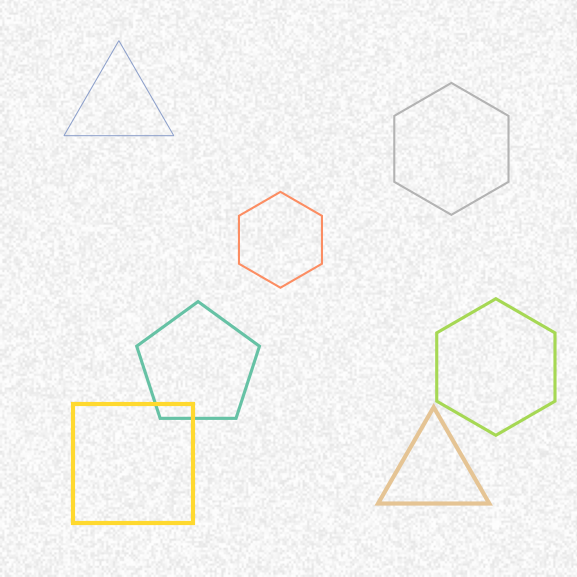[{"shape": "pentagon", "thickness": 1.5, "radius": 0.56, "center": [0.343, 0.365]}, {"shape": "hexagon", "thickness": 1, "radius": 0.41, "center": [0.486, 0.584]}, {"shape": "triangle", "thickness": 0.5, "radius": 0.55, "center": [0.206, 0.819]}, {"shape": "hexagon", "thickness": 1.5, "radius": 0.59, "center": [0.859, 0.364]}, {"shape": "square", "thickness": 2, "radius": 0.52, "center": [0.231, 0.196]}, {"shape": "triangle", "thickness": 2, "radius": 0.56, "center": [0.751, 0.183]}, {"shape": "hexagon", "thickness": 1, "radius": 0.57, "center": [0.782, 0.741]}]